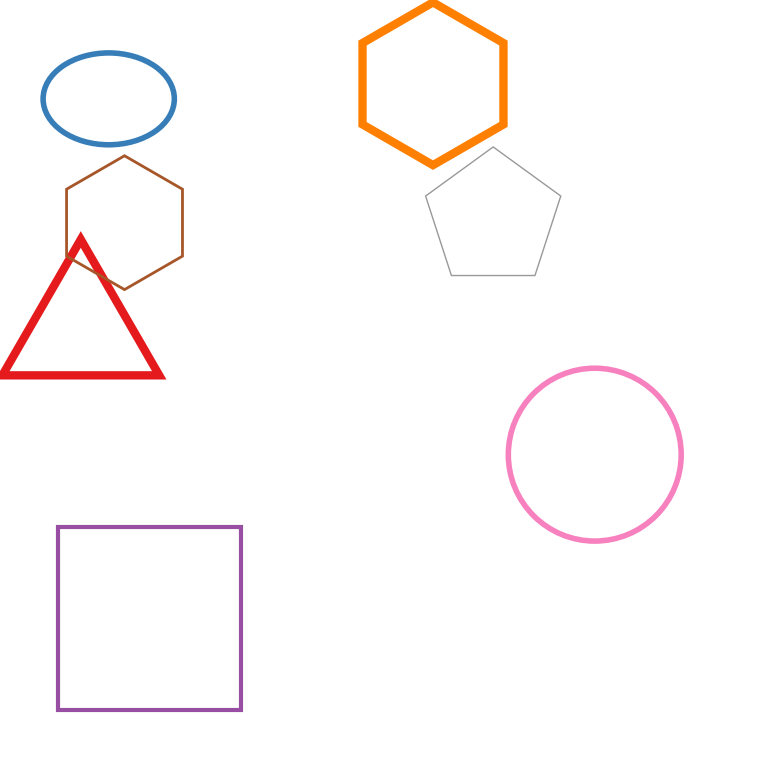[{"shape": "triangle", "thickness": 3, "radius": 0.59, "center": [0.105, 0.571]}, {"shape": "oval", "thickness": 2, "radius": 0.43, "center": [0.141, 0.872]}, {"shape": "square", "thickness": 1.5, "radius": 0.6, "center": [0.194, 0.196]}, {"shape": "hexagon", "thickness": 3, "radius": 0.53, "center": [0.562, 0.891]}, {"shape": "hexagon", "thickness": 1, "radius": 0.43, "center": [0.162, 0.711]}, {"shape": "circle", "thickness": 2, "radius": 0.56, "center": [0.772, 0.41]}, {"shape": "pentagon", "thickness": 0.5, "radius": 0.46, "center": [0.64, 0.717]}]